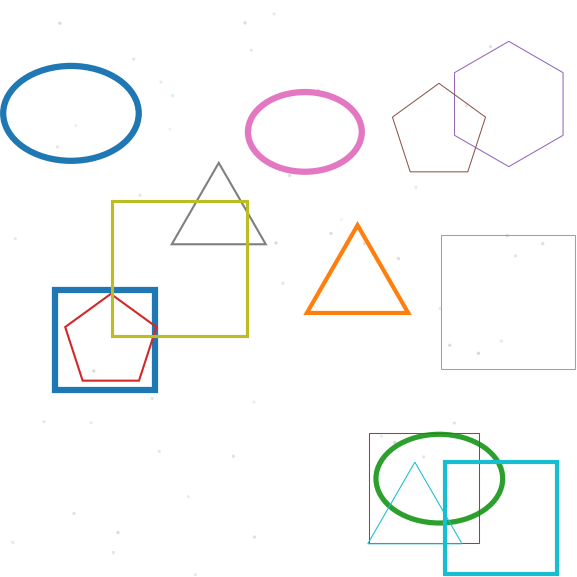[{"shape": "oval", "thickness": 3, "radius": 0.59, "center": [0.123, 0.803]}, {"shape": "square", "thickness": 3, "radius": 0.43, "center": [0.183, 0.41]}, {"shape": "triangle", "thickness": 2, "radius": 0.51, "center": [0.619, 0.508]}, {"shape": "oval", "thickness": 2.5, "radius": 0.55, "center": [0.761, 0.17]}, {"shape": "square", "thickness": 0.5, "radius": 0.47, "center": [0.734, 0.154]}, {"shape": "pentagon", "thickness": 1, "radius": 0.42, "center": [0.192, 0.407]}, {"shape": "hexagon", "thickness": 0.5, "radius": 0.54, "center": [0.881, 0.819]}, {"shape": "pentagon", "thickness": 0.5, "radius": 0.42, "center": [0.76, 0.77]}, {"shape": "square", "thickness": 0.5, "radius": 0.58, "center": [0.88, 0.477]}, {"shape": "oval", "thickness": 3, "radius": 0.49, "center": [0.528, 0.771]}, {"shape": "triangle", "thickness": 1, "radius": 0.47, "center": [0.379, 0.623]}, {"shape": "square", "thickness": 1.5, "radius": 0.58, "center": [0.311, 0.534]}, {"shape": "triangle", "thickness": 0.5, "radius": 0.47, "center": [0.718, 0.105]}, {"shape": "square", "thickness": 2, "radius": 0.49, "center": [0.867, 0.102]}]